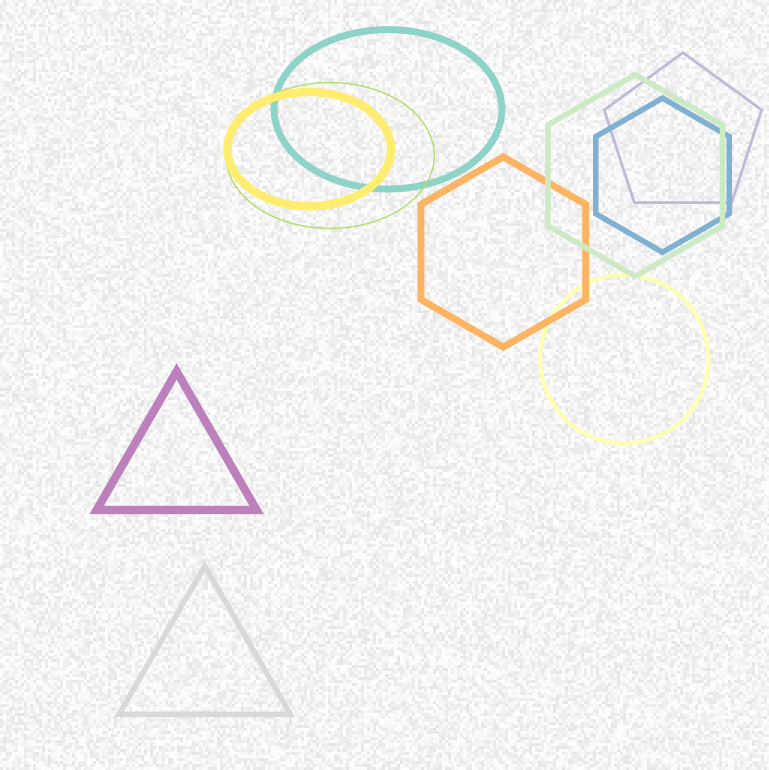[{"shape": "oval", "thickness": 2.5, "radius": 0.74, "center": [0.504, 0.858]}, {"shape": "circle", "thickness": 1.5, "radius": 0.55, "center": [0.811, 0.534]}, {"shape": "pentagon", "thickness": 1, "radius": 0.54, "center": [0.887, 0.824]}, {"shape": "hexagon", "thickness": 2, "radius": 0.5, "center": [0.86, 0.772]}, {"shape": "hexagon", "thickness": 2.5, "radius": 0.62, "center": [0.654, 0.673]}, {"shape": "oval", "thickness": 0.5, "radius": 0.68, "center": [0.429, 0.798]}, {"shape": "triangle", "thickness": 2, "radius": 0.64, "center": [0.266, 0.137]}, {"shape": "triangle", "thickness": 3, "radius": 0.6, "center": [0.229, 0.398]}, {"shape": "hexagon", "thickness": 2, "radius": 0.65, "center": [0.825, 0.772]}, {"shape": "oval", "thickness": 3, "radius": 0.53, "center": [0.402, 0.806]}]